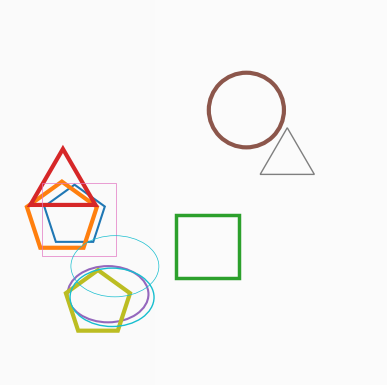[{"shape": "pentagon", "thickness": 1.5, "radius": 0.41, "center": [0.192, 0.438]}, {"shape": "pentagon", "thickness": 3, "radius": 0.47, "center": [0.16, 0.433]}, {"shape": "square", "thickness": 2.5, "radius": 0.41, "center": [0.534, 0.36]}, {"shape": "triangle", "thickness": 3, "radius": 0.48, "center": [0.162, 0.516]}, {"shape": "oval", "thickness": 1.5, "radius": 0.52, "center": [0.279, 0.236]}, {"shape": "circle", "thickness": 3, "radius": 0.48, "center": [0.636, 0.714]}, {"shape": "square", "thickness": 0.5, "radius": 0.47, "center": [0.204, 0.429]}, {"shape": "triangle", "thickness": 1, "radius": 0.4, "center": [0.741, 0.587]}, {"shape": "pentagon", "thickness": 3, "radius": 0.44, "center": [0.253, 0.212]}, {"shape": "oval", "thickness": 1, "radius": 0.54, "center": [0.289, 0.228]}, {"shape": "oval", "thickness": 0.5, "radius": 0.57, "center": [0.296, 0.308]}]